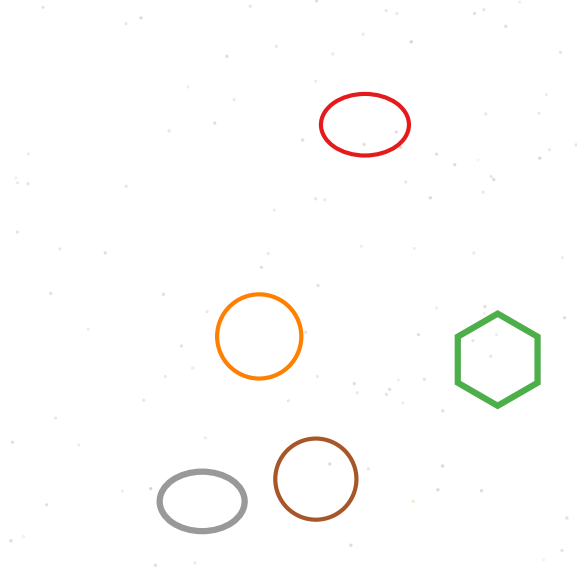[{"shape": "oval", "thickness": 2, "radius": 0.38, "center": [0.632, 0.783]}, {"shape": "hexagon", "thickness": 3, "radius": 0.4, "center": [0.862, 0.376]}, {"shape": "circle", "thickness": 2, "radius": 0.36, "center": [0.449, 0.417]}, {"shape": "circle", "thickness": 2, "radius": 0.35, "center": [0.547, 0.169]}, {"shape": "oval", "thickness": 3, "radius": 0.37, "center": [0.35, 0.131]}]